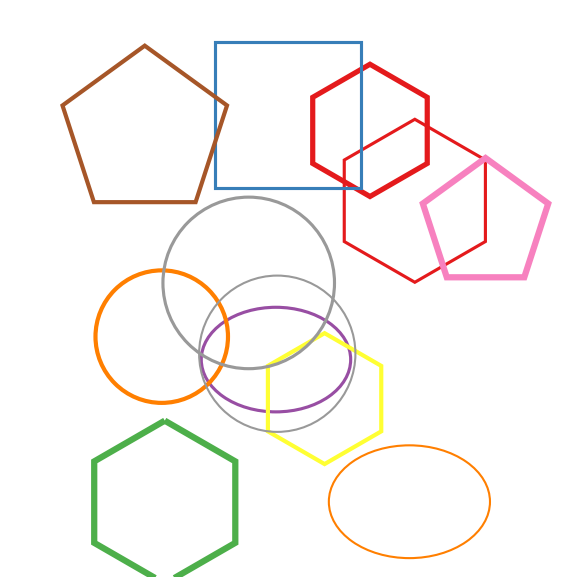[{"shape": "hexagon", "thickness": 1.5, "radius": 0.71, "center": [0.718, 0.651]}, {"shape": "hexagon", "thickness": 2.5, "radius": 0.57, "center": [0.641, 0.773]}, {"shape": "square", "thickness": 1.5, "radius": 0.64, "center": [0.499, 0.8]}, {"shape": "hexagon", "thickness": 3, "radius": 0.71, "center": [0.285, 0.13]}, {"shape": "oval", "thickness": 1.5, "radius": 0.65, "center": [0.478, 0.376]}, {"shape": "oval", "thickness": 1, "radius": 0.7, "center": [0.709, 0.13]}, {"shape": "circle", "thickness": 2, "radius": 0.57, "center": [0.28, 0.416]}, {"shape": "hexagon", "thickness": 2, "radius": 0.57, "center": [0.562, 0.309]}, {"shape": "pentagon", "thickness": 2, "radius": 0.75, "center": [0.251, 0.77]}, {"shape": "pentagon", "thickness": 3, "radius": 0.57, "center": [0.841, 0.611]}, {"shape": "circle", "thickness": 1, "radius": 0.68, "center": [0.48, 0.387]}, {"shape": "circle", "thickness": 1.5, "radius": 0.74, "center": [0.431, 0.509]}]